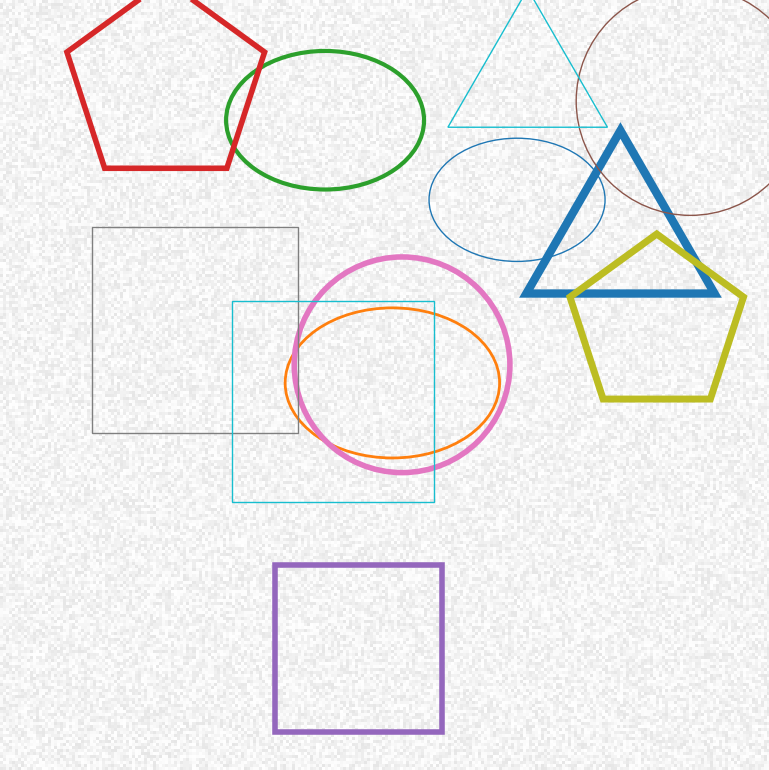[{"shape": "triangle", "thickness": 3, "radius": 0.71, "center": [0.806, 0.689]}, {"shape": "oval", "thickness": 0.5, "radius": 0.57, "center": [0.671, 0.74]}, {"shape": "oval", "thickness": 1, "radius": 0.7, "center": [0.51, 0.503]}, {"shape": "oval", "thickness": 1.5, "radius": 0.64, "center": [0.422, 0.844]}, {"shape": "pentagon", "thickness": 2, "radius": 0.67, "center": [0.215, 0.891]}, {"shape": "square", "thickness": 2, "radius": 0.54, "center": [0.466, 0.158]}, {"shape": "circle", "thickness": 0.5, "radius": 0.74, "center": [0.897, 0.869]}, {"shape": "circle", "thickness": 2, "radius": 0.7, "center": [0.522, 0.526]}, {"shape": "square", "thickness": 0.5, "radius": 0.67, "center": [0.253, 0.572]}, {"shape": "pentagon", "thickness": 2.5, "radius": 0.59, "center": [0.853, 0.578]}, {"shape": "triangle", "thickness": 0.5, "radius": 0.6, "center": [0.685, 0.895]}, {"shape": "square", "thickness": 0.5, "radius": 0.65, "center": [0.433, 0.478]}]